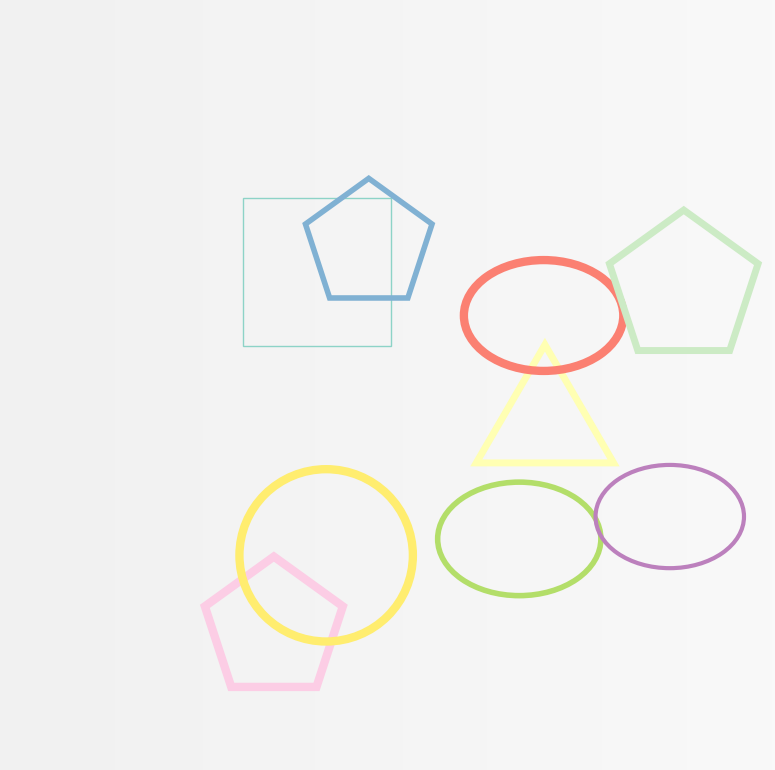[{"shape": "square", "thickness": 0.5, "radius": 0.48, "center": [0.409, 0.647]}, {"shape": "triangle", "thickness": 2.5, "radius": 0.51, "center": [0.703, 0.45]}, {"shape": "oval", "thickness": 3, "radius": 0.51, "center": [0.701, 0.59]}, {"shape": "pentagon", "thickness": 2, "radius": 0.43, "center": [0.476, 0.682]}, {"shape": "oval", "thickness": 2, "radius": 0.53, "center": [0.67, 0.3]}, {"shape": "pentagon", "thickness": 3, "radius": 0.47, "center": [0.353, 0.184]}, {"shape": "oval", "thickness": 1.5, "radius": 0.48, "center": [0.864, 0.329]}, {"shape": "pentagon", "thickness": 2.5, "radius": 0.5, "center": [0.882, 0.626]}, {"shape": "circle", "thickness": 3, "radius": 0.56, "center": [0.421, 0.279]}]